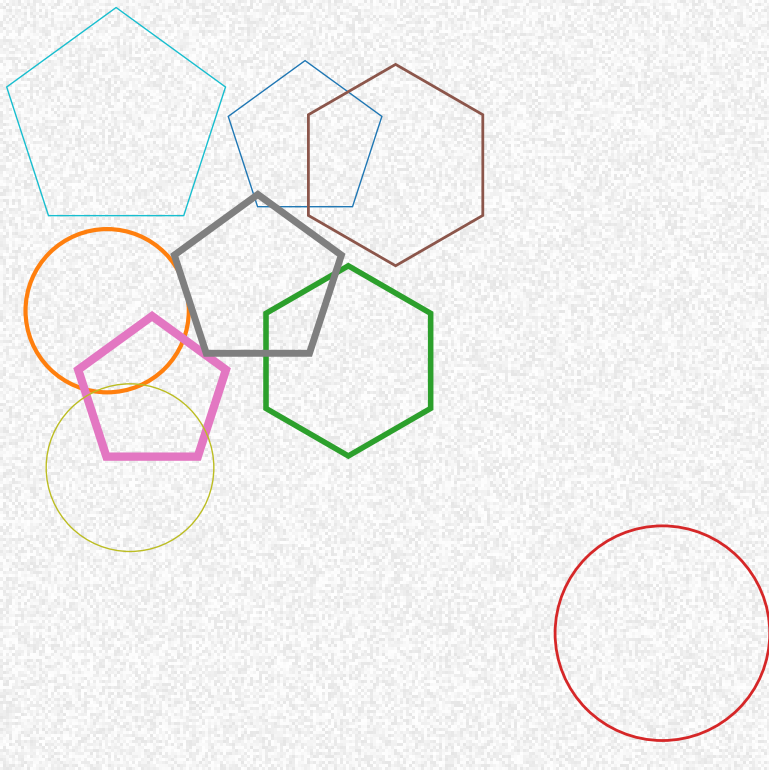[{"shape": "pentagon", "thickness": 0.5, "radius": 0.52, "center": [0.396, 0.816]}, {"shape": "circle", "thickness": 1.5, "radius": 0.53, "center": [0.139, 0.596]}, {"shape": "hexagon", "thickness": 2, "radius": 0.62, "center": [0.452, 0.531]}, {"shape": "circle", "thickness": 1, "radius": 0.7, "center": [0.86, 0.178]}, {"shape": "hexagon", "thickness": 1, "radius": 0.65, "center": [0.514, 0.786]}, {"shape": "pentagon", "thickness": 3, "radius": 0.5, "center": [0.198, 0.489]}, {"shape": "pentagon", "thickness": 2.5, "radius": 0.57, "center": [0.335, 0.633]}, {"shape": "circle", "thickness": 0.5, "radius": 0.54, "center": [0.169, 0.393]}, {"shape": "pentagon", "thickness": 0.5, "radius": 0.75, "center": [0.151, 0.841]}]